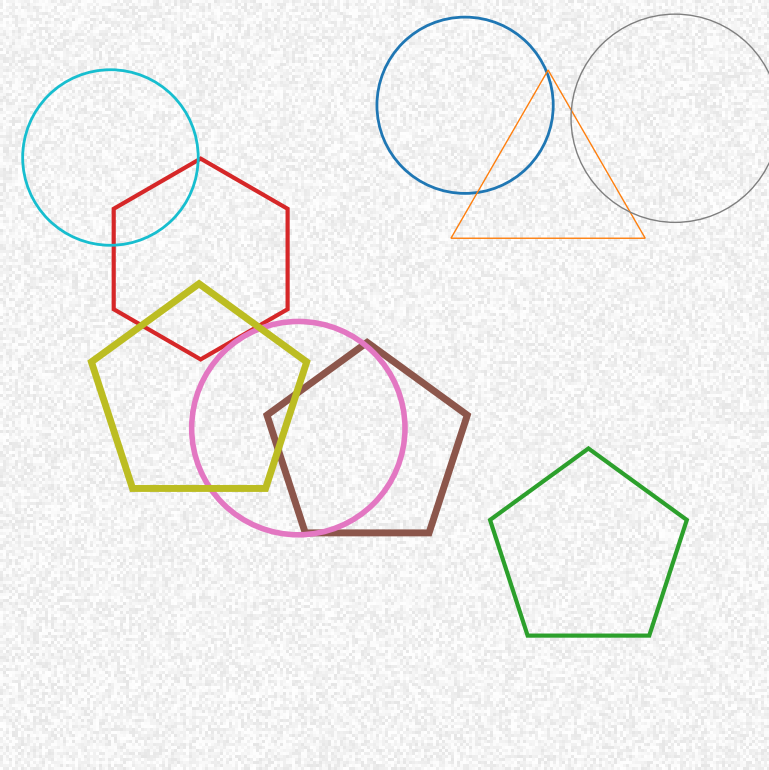[{"shape": "circle", "thickness": 1, "radius": 0.57, "center": [0.604, 0.863]}, {"shape": "triangle", "thickness": 0.5, "radius": 0.73, "center": [0.712, 0.763]}, {"shape": "pentagon", "thickness": 1.5, "radius": 0.67, "center": [0.764, 0.283]}, {"shape": "hexagon", "thickness": 1.5, "radius": 0.65, "center": [0.261, 0.664]}, {"shape": "pentagon", "thickness": 2.5, "radius": 0.68, "center": [0.477, 0.419]}, {"shape": "circle", "thickness": 2, "radius": 0.69, "center": [0.387, 0.444]}, {"shape": "circle", "thickness": 0.5, "radius": 0.68, "center": [0.877, 0.846]}, {"shape": "pentagon", "thickness": 2.5, "radius": 0.73, "center": [0.259, 0.485]}, {"shape": "circle", "thickness": 1, "radius": 0.57, "center": [0.143, 0.795]}]